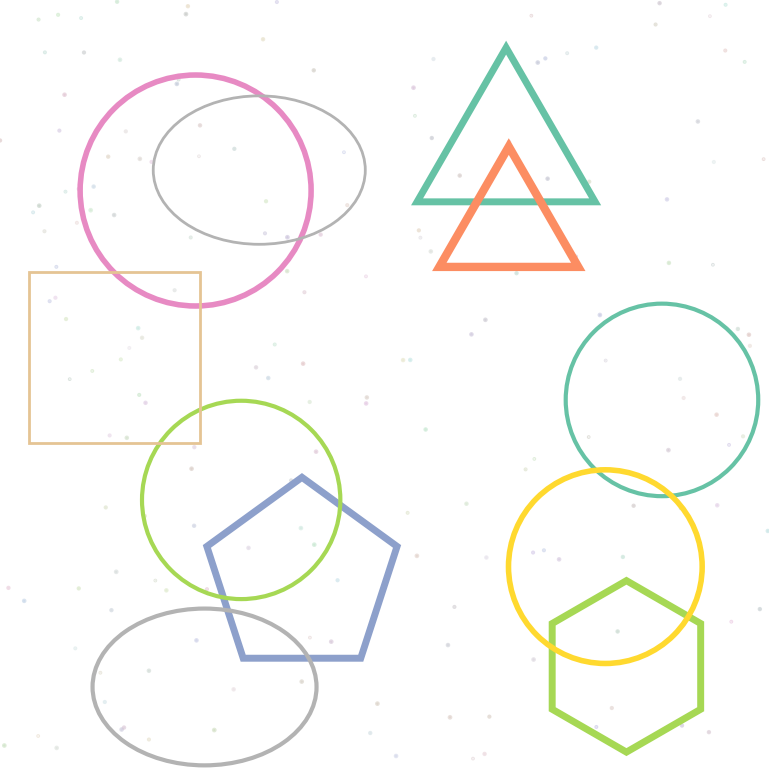[{"shape": "circle", "thickness": 1.5, "radius": 0.63, "center": [0.86, 0.481]}, {"shape": "triangle", "thickness": 2.5, "radius": 0.67, "center": [0.657, 0.805]}, {"shape": "triangle", "thickness": 3, "radius": 0.52, "center": [0.661, 0.705]}, {"shape": "pentagon", "thickness": 2.5, "radius": 0.65, "center": [0.392, 0.25]}, {"shape": "circle", "thickness": 2, "radius": 0.75, "center": [0.254, 0.753]}, {"shape": "hexagon", "thickness": 2.5, "radius": 0.56, "center": [0.814, 0.135]}, {"shape": "circle", "thickness": 1.5, "radius": 0.64, "center": [0.313, 0.351]}, {"shape": "circle", "thickness": 2, "radius": 0.63, "center": [0.786, 0.264]}, {"shape": "square", "thickness": 1, "radius": 0.56, "center": [0.149, 0.536]}, {"shape": "oval", "thickness": 1, "radius": 0.69, "center": [0.337, 0.779]}, {"shape": "oval", "thickness": 1.5, "radius": 0.73, "center": [0.266, 0.108]}]